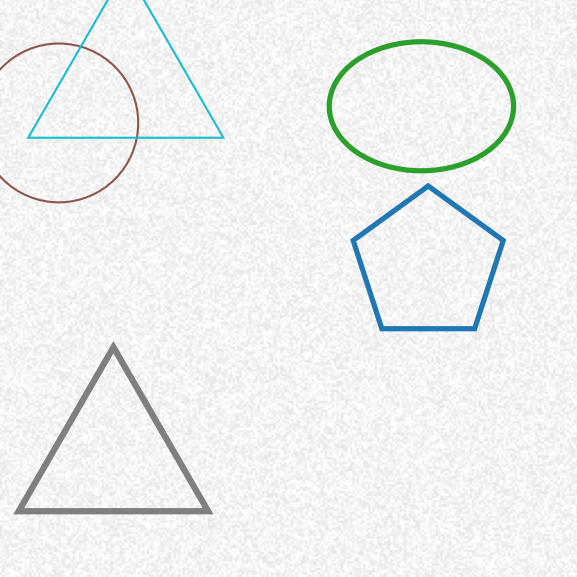[{"shape": "pentagon", "thickness": 2.5, "radius": 0.68, "center": [0.742, 0.54]}, {"shape": "oval", "thickness": 2.5, "radius": 0.8, "center": [0.73, 0.815]}, {"shape": "circle", "thickness": 1, "radius": 0.69, "center": [0.102, 0.786]}, {"shape": "triangle", "thickness": 3, "radius": 0.95, "center": [0.196, 0.209]}, {"shape": "triangle", "thickness": 1, "radius": 0.98, "center": [0.218, 0.858]}]